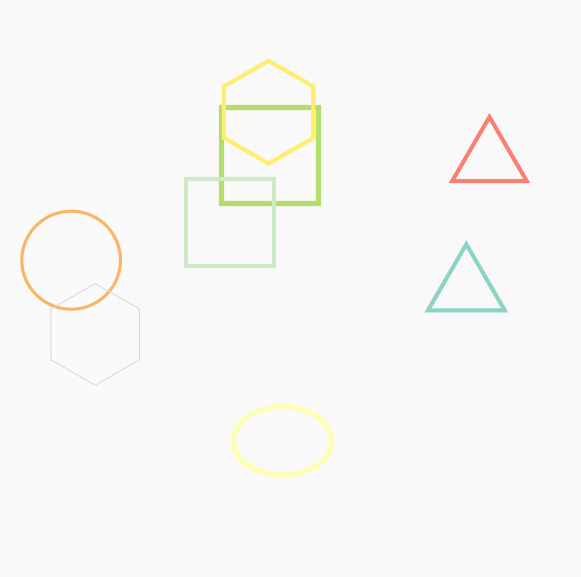[{"shape": "triangle", "thickness": 2, "radius": 0.38, "center": [0.802, 0.5]}, {"shape": "oval", "thickness": 2.5, "radius": 0.42, "center": [0.486, 0.236]}, {"shape": "triangle", "thickness": 2, "radius": 0.37, "center": [0.842, 0.723]}, {"shape": "circle", "thickness": 1.5, "radius": 0.42, "center": [0.122, 0.549]}, {"shape": "square", "thickness": 2.5, "radius": 0.42, "center": [0.464, 0.731]}, {"shape": "hexagon", "thickness": 0.5, "radius": 0.44, "center": [0.164, 0.42]}, {"shape": "square", "thickness": 2, "radius": 0.38, "center": [0.396, 0.614]}, {"shape": "hexagon", "thickness": 2, "radius": 0.44, "center": [0.462, 0.805]}]